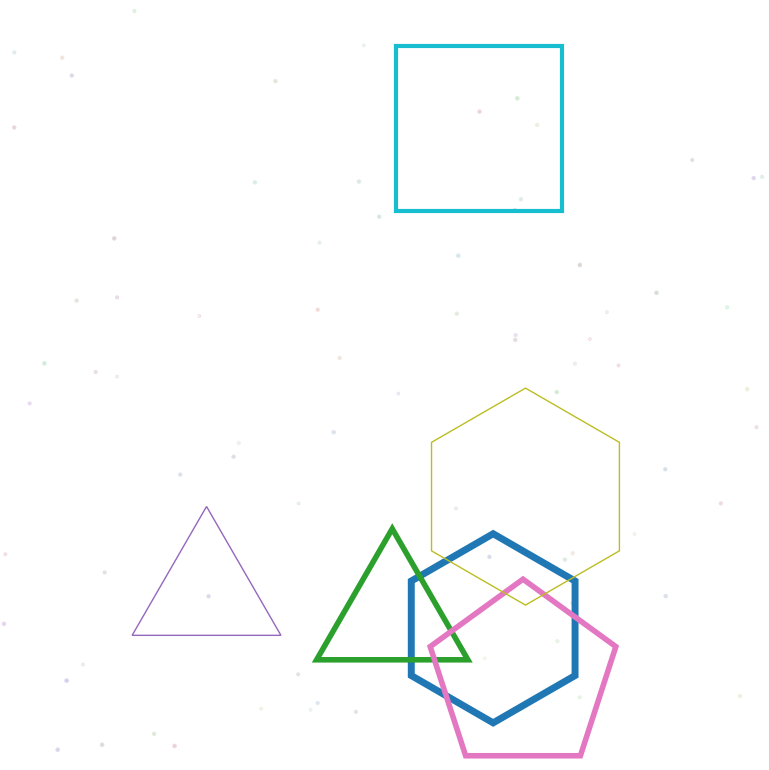[{"shape": "hexagon", "thickness": 2.5, "radius": 0.61, "center": [0.64, 0.184]}, {"shape": "triangle", "thickness": 2, "radius": 0.57, "center": [0.509, 0.2]}, {"shape": "triangle", "thickness": 0.5, "radius": 0.56, "center": [0.268, 0.231]}, {"shape": "pentagon", "thickness": 2, "radius": 0.63, "center": [0.679, 0.121]}, {"shape": "hexagon", "thickness": 0.5, "radius": 0.7, "center": [0.682, 0.355]}, {"shape": "square", "thickness": 1.5, "radius": 0.54, "center": [0.622, 0.833]}]